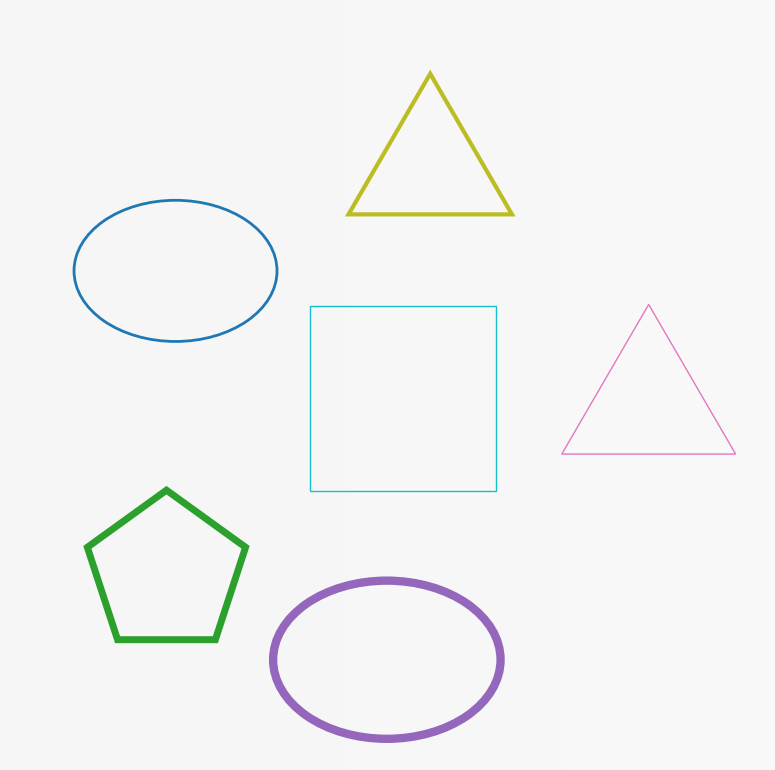[{"shape": "oval", "thickness": 1, "radius": 0.65, "center": [0.226, 0.648]}, {"shape": "pentagon", "thickness": 2.5, "radius": 0.54, "center": [0.215, 0.256]}, {"shape": "oval", "thickness": 3, "radius": 0.73, "center": [0.499, 0.143]}, {"shape": "triangle", "thickness": 0.5, "radius": 0.65, "center": [0.837, 0.475]}, {"shape": "triangle", "thickness": 1.5, "radius": 0.61, "center": [0.555, 0.782]}, {"shape": "square", "thickness": 0.5, "radius": 0.6, "center": [0.52, 0.483]}]